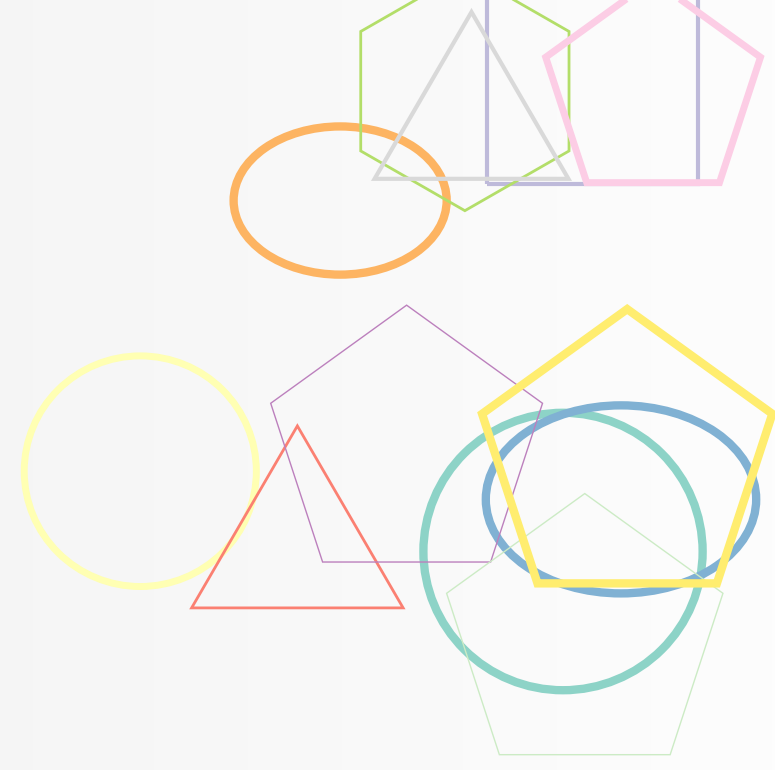[{"shape": "circle", "thickness": 3, "radius": 0.9, "center": [0.726, 0.284]}, {"shape": "circle", "thickness": 2.5, "radius": 0.75, "center": [0.181, 0.388]}, {"shape": "square", "thickness": 1.5, "radius": 0.68, "center": [0.765, 0.897]}, {"shape": "triangle", "thickness": 1, "radius": 0.79, "center": [0.384, 0.289]}, {"shape": "oval", "thickness": 3, "radius": 0.87, "center": [0.801, 0.351]}, {"shape": "oval", "thickness": 3, "radius": 0.69, "center": [0.439, 0.74]}, {"shape": "hexagon", "thickness": 1, "radius": 0.78, "center": [0.6, 0.882]}, {"shape": "pentagon", "thickness": 2.5, "radius": 0.73, "center": [0.843, 0.881]}, {"shape": "triangle", "thickness": 1.5, "radius": 0.72, "center": [0.608, 0.84]}, {"shape": "pentagon", "thickness": 0.5, "radius": 0.92, "center": [0.525, 0.419]}, {"shape": "pentagon", "thickness": 0.5, "radius": 0.94, "center": [0.755, 0.172]}, {"shape": "pentagon", "thickness": 3, "radius": 0.98, "center": [0.809, 0.402]}]